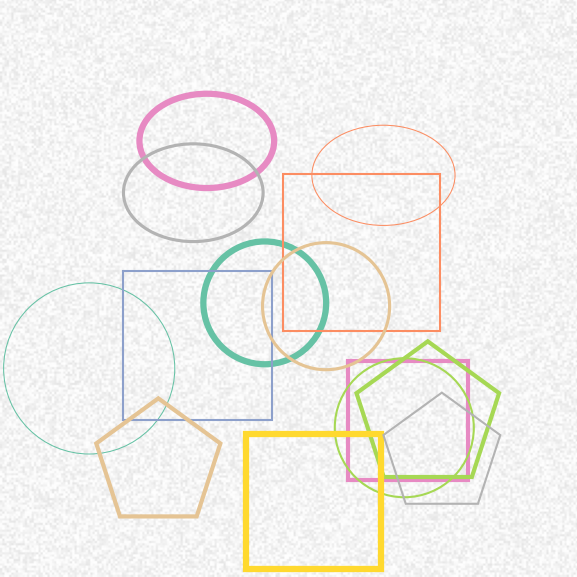[{"shape": "circle", "thickness": 3, "radius": 0.53, "center": [0.458, 0.475]}, {"shape": "circle", "thickness": 0.5, "radius": 0.74, "center": [0.154, 0.361]}, {"shape": "square", "thickness": 1, "radius": 0.68, "center": [0.625, 0.562]}, {"shape": "oval", "thickness": 0.5, "radius": 0.62, "center": [0.664, 0.696]}, {"shape": "square", "thickness": 1, "radius": 0.65, "center": [0.342, 0.401]}, {"shape": "square", "thickness": 2, "radius": 0.52, "center": [0.707, 0.271]}, {"shape": "oval", "thickness": 3, "radius": 0.58, "center": [0.358, 0.755]}, {"shape": "pentagon", "thickness": 2, "radius": 0.65, "center": [0.741, 0.278]}, {"shape": "circle", "thickness": 1, "radius": 0.6, "center": [0.7, 0.258]}, {"shape": "square", "thickness": 3, "radius": 0.59, "center": [0.543, 0.13]}, {"shape": "pentagon", "thickness": 2, "radius": 0.57, "center": [0.274, 0.196]}, {"shape": "circle", "thickness": 1.5, "radius": 0.55, "center": [0.565, 0.469]}, {"shape": "oval", "thickness": 1.5, "radius": 0.6, "center": [0.335, 0.665]}, {"shape": "pentagon", "thickness": 1, "radius": 0.53, "center": [0.765, 0.213]}]